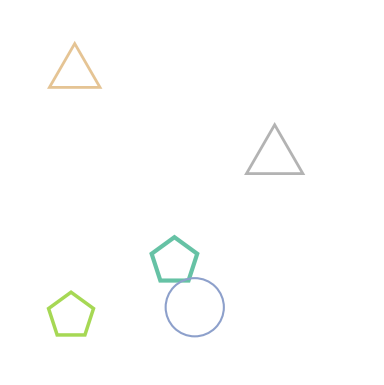[{"shape": "pentagon", "thickness": 3, "radius": 0.31, "center": [0.453, 0.322]}, {"shape": "circle", "thickness": 1.5, "radius": 0.38, "center": [0.506, 0.202]}, {"shape": "pentagon", "thickness": 2.5, "radius": 0.31, "center": [0.185, 0.18]}, {"shape": "triangle", "thickness": 2, "radius": 0.38, "center": [0.194, 0.811]}, {"shape": "triangle", "thickness": 2, "radius": 0.42, "center": [0.713, 0.591]}]